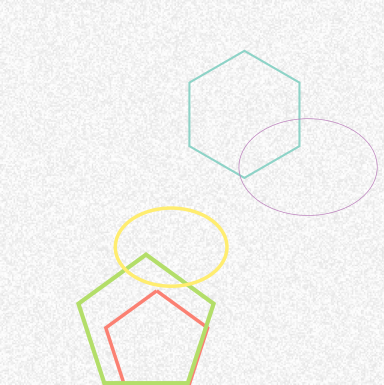[{"shape": "hexagon", "thickness": 1.5, "radius": 0.83, "center": [0.635, 0.703]}, {"shape": "pentagon", "thickness": 2.5, "radius": 0.7, "center": [0.407, 0.105]}, {"shape": "pentagon", "thickness": 3, "radius": 0.92, "center": [0.379, 0.154]}, {"shape": "oval", "thickness": 0.5, "radius": 0.9, "center": [0.8, 0.566]}, {"shape": "oval", "thickness": 2.5, "radius": 0.73, "center": [0.444, 0.358]}]